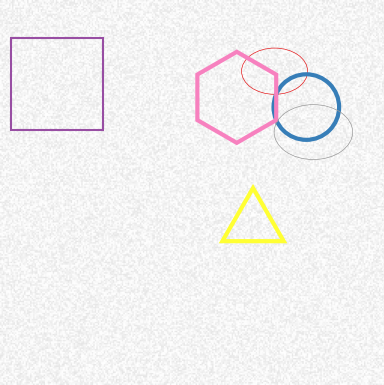[{"shape": "oval", "thickness": 0.5, "radius": 0.43, "center": [0.713, 0.815]}, {"shape": "circle", "thickness": 3, "radius": 0.43, "center": [0.796, 0.722]}, {"shape": "square", "thickness": 1.5, "radius": 0.6, "center": [0.148, 0.781]}, {"shape": "triangle", "thickness": 3, "radius": 0.46, "center": [0.657, 0.42]}, {"shape": "hexagon", "thickness": 3, "radius": 0.59, "center": [0.615, 0.747]}, {"shape": "oval", "thickness": 0.5, "radius": 0.51, "center": [0.814, 0.657]}]